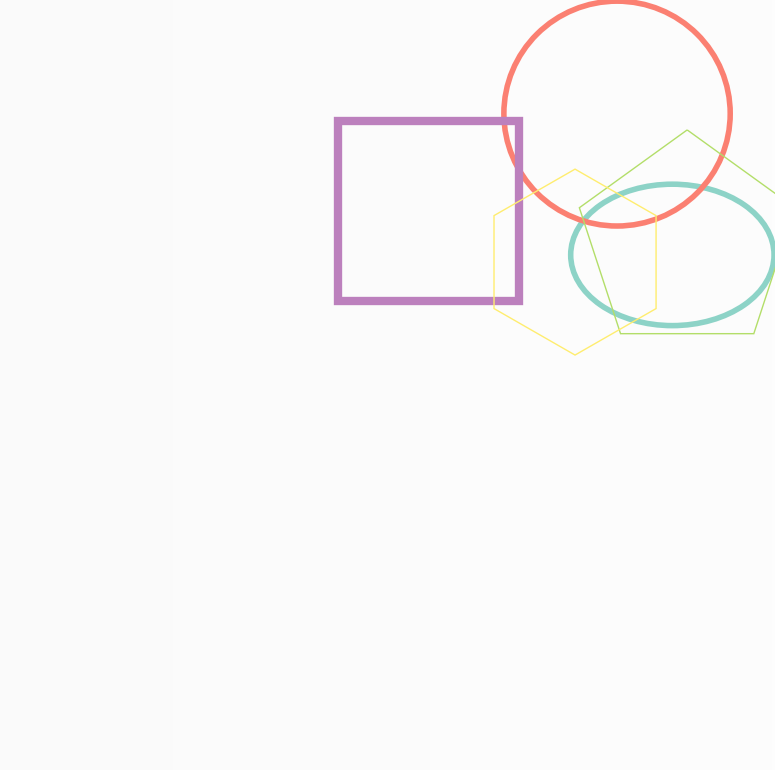[{"shape": "oval", "thickness": 2, "radius": 0.66, "center": [0.868, 0.669]}, {"shape": "circle", "thickness": 2, "radius": 0.73, "center": [0.796, 0.852]}, {"shape": "pentagon", "thickness": 0.5, "radius": 0.73, "center": [0.887, 0.685]}, {"shape": "square", "thickness": 3, "radius": 0.59, "center": [0.553, 0.726]}, {"shape": "hexagon", "thickness": 0.5, "radius": 0.6, "center": [0.742, 0.66]}]